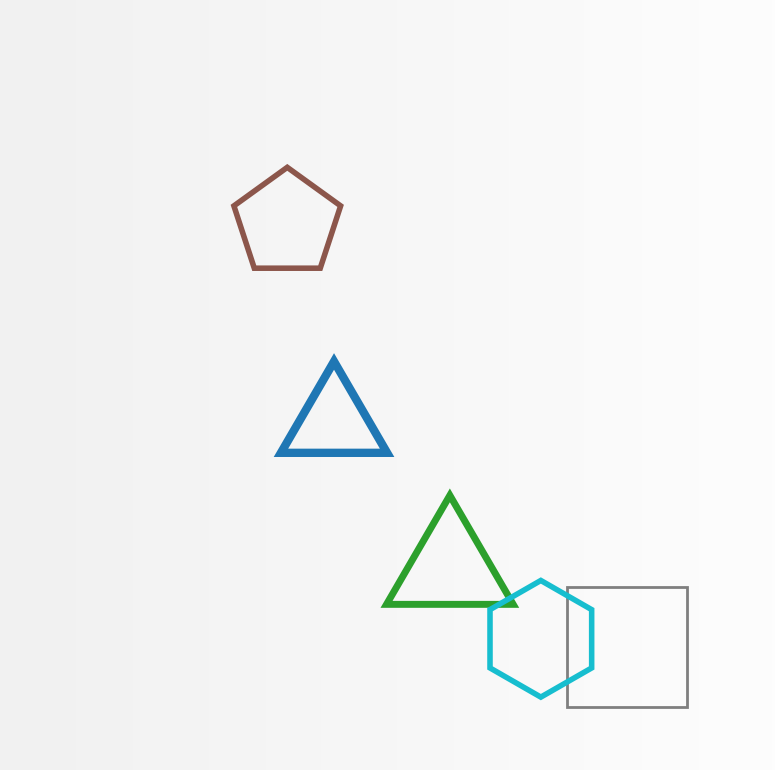[{"shape": "triangle", "thickness": 3, "radius": 0.4, "center": [0.431, 0.451]}, {"shape": "triangle", "thickness": 2.5, "radius": 0.47, "center": [0.58, 0.262]}, {"shape": "pentagon", "thickness": 2, "radius": 0.36, "center": [0.371, 0.71]}, {"shape": "square", "thickness": 1, "radius": 0.39, "center": [0.809, 0.16]}, {"shape": "hexagon", "thickness": 2, "radius": 0.38, "center": [0.698, 0.17]}]